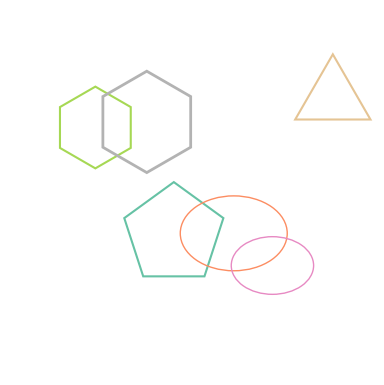[{"shape": "pentagon", "thickness": 1.5, "radius": 0.68, "center": [0.452, 0.392]}, {"shape": "oval", "thickness": 1, "radius": 0.69, "center": [0.607, 0.394]}, {"shape": "oval", "thickness": 1, "radius": 0.53, "center": [0.708, 0.31]}, {"shape": "hexagon", "thickness": 1.5, "radius": 0.53, "center": [0.248, 0.669]}, {"shape": "triangle", "thickness": 1.5, "radius": 0.56, "center": [0.865, 0.746]}, {"shape": "hexagon", "thickness": 2, "radius": 0.66, "center": [0.381, 0.683]}]